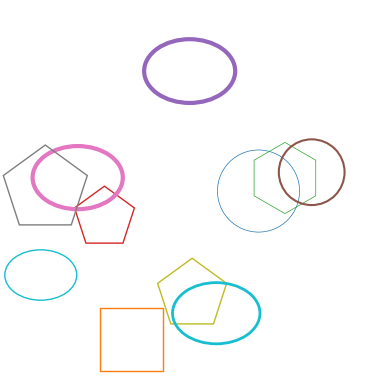[{"shape": "circle", "thickness": 0.5, "radius": 0.53, "center": [0.671, 0.504]}, {"shape": "square", "thickness": 1, "radius": 0.41, "center": [0.34, 0.117]}, {"shape": "hexagon", "thickness": 0.5, "radius": 0.46, "center": [0.74, 0.538]}, {"shape": "pentagon", "thickness": 1, "radius": 0.41, "center": [0.271, 0.435]}, {"shape": "oval", "thickness": 3, "radius": 0.59, "center": [0.493, 0.815]}, {"shape": "circle", "thickness": 1.5, "radius": 0.43, "center": [0.81, 0.553]}, {"shape": "oval", "thickness": 3, "radius": 0.59, "center": [0.202, 0.539]}, {"shape": "pentagon", "thickness": 1, "radius": 0.57, "center": [0.118, 0.509]}, {"shape": "pentagon", "thickness": 1, "radius": 0.47, "center": [0.499, 0.235]}, {"shape": "oval", "thickness": 2, "radius": 0.57, "center": [0.562, 0.186]}, {"shape": "oval", "thickness": 1, "radius": 0.47, "center": [0.106, 0.286]}]